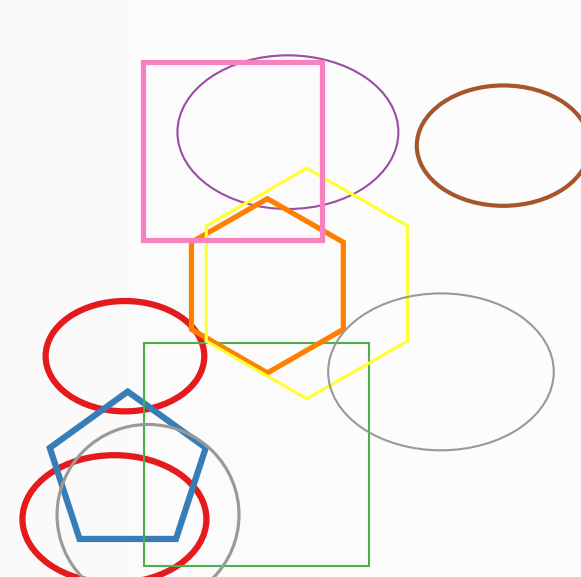[{"shape": "oval", "thickness": 3, "radius": 0.79, "center": [0.197, 0.1]}, {"shape": "oval", "thickness": 3, "radius": 0.68, "center": [0.215, 0.382]}, {"shape": "pentagon", "thickness": 3, "radius": 0.71, "center": [0.22, 0.18]}, {"shape": "square", "thickness": 1, "radius": 0.97, "center": [0.441, 0.213]}, {"shape": "oval", "thickness": 1, "radius": 0.95, "center": [0.495, 0.77]}, {"shape": "hexagon", "thickness": 2.5, "radius": 0.75, "center": [0.46, 0.504]}, {"shape": "hexagon", "thickness": 1.5, "radius": 1.0, "center": [0.528, 0.508]}, {"shape": "oval", "thickness": 2, "radius": 0.74, "center": [0.866, 0.747]}, {"shape": "square", "thickness": 2.5, "radius": 0.77, "center": [0.4, 0.738]}, {"shape": "oval", "thickness": 1, "radius": 0.97, "center": [0.759, 0.355]}, {"shape": "circle", "thickness": 1.5, "radius": 0.78, "center": [0.255, 0.108]}]